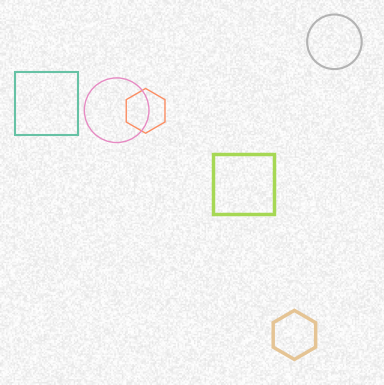[{"shape": "square", "thickness": 1.5, "radius": 0.41, "center": [0.121, 0.731]}, {"shape": "hexagon", "thickness": 1, "radius": 0.29, "center": [0.378, 0.712]}, {"shape": "circle", "thickness": 1, "radius": 0.42, "center": [0.303, 0.714]}, {"shape": "square", "thickness": 2.5, "radius": 0.39, "center": [0.632, 0.522]}, {"shape": "hexagon", "thickness": 2.5, "radius": 0.32, "center": [0.765, 0.13]}, {"shape": "circle", "thickness": 1.5, "radius": 0.35, "center": [0.869, 0.891]}]